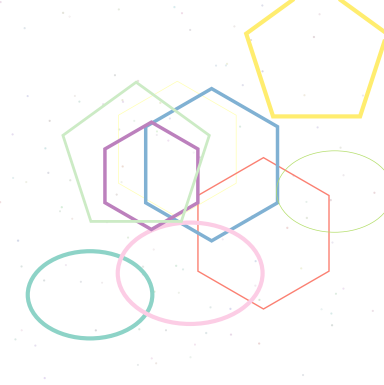[{"shape": "oval", "thickness": 3, "radius": 0.81, "center": [0.234, 0.234]}, {"shape": "hexagon", "thickness": 0.5, "radius": 0.88, "center": [0.461, 0.612]}, {"shape": "hexagon", "thickness": 1, "radius": 0.98, "center": [0.684, 0.394]}, {"shape": "hexagon", "thickness": 2.5, "radius": 0.99, "center": [0.55, 0.572]}, {"shape": "oval", "thickness": 0.5, "radius": 0.76, "center": [0.869, 0.503]}, {"shape": "oval", "thickness": 3, "radius": 0.94, "center": [0.494, 0.29]}, {"shape": "hexagon", "thickness": 2.5, "radius": 0.7, "center": [0.393, 0.543]}, {"shape": "pentagon", "thickness": 2, "radius": 1.0, "center": [0.354, 0.587]}, {"shape": "pentagon", "thickness": 3, "radius": 0.96, "center": [0.822, 0.853]}]